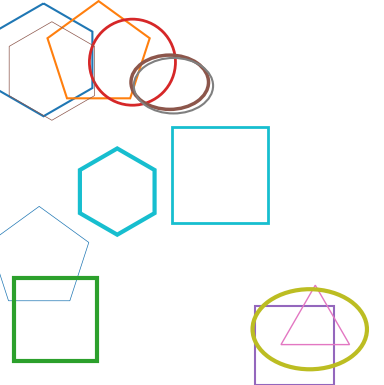[{"shape": "hexagon", "thickness": 1.5, "radius": 0.73, "center": [0.113, 0.845]}, {"shape": "pentagon", "thickness": 0.5, "radius": 0.68, "center": [0.102, 0.328]}, {"shape": "pentagon", "thickness": 1.5, "radius": 0.7, "center": [0.256, 0.858]}, {"shape": "square", "thickness": 3, "radius": 0.54, "center": [0.145, 0.171]}, {"shape": "circle", "thickness": 2, "radius": 0.56, "center": [0.344, 0.838]}, {"shape": "square", "thickness": 1.5, "radius": 0.51, "center": [0.765, 0.102]}, {"shape": "hexagon", "thickness": 0.5, "radius": 0.64, "center": [0.135, 0.816]}, {"shape": "oval", "thickness": 2.5, "radius": 0.5, "center": [0.441, 0.786]}, {"shape": "triangle", "thickness": 1, "radius": 0.51, "center": [0.819, 0.156]}, {"shape": "oval", "thickness": 1.5, "radius": 0.51, "center": [0.451, 0.777]}, {"shape": "oval", "thickness": 3, "radius": 0.74, "center": [0.805, 0.145]}, {"shape": "hexagon", "thickness": 3, "radius": 0.56, "center": [0.305, 0.502]}, {"shape": "square", "thickness": 2, "radius": 0.62, "center": [0.571, 0.546]}]